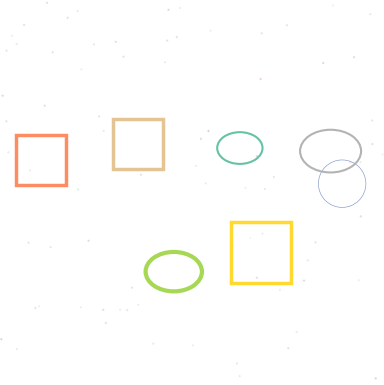[{"shape": "oval", "thickness": 1.5, "radius": 0.29, "center": [0.623, 0.615]}, {"shape": "square", "thickness": 2.5, "radius": 0.33, "center": [0.107, 0.585]}, {"shape": "circle", "thickness": 0.5, "radius": 0.31, "center": [0.889, 0.523]}, {"shape": "oval", "thickness": 3, "radius": 0.37, "center": [0.451, 0.294]}, {"shape": "square", "thickness": 2.5, "radius": 0.39, "center": [0.678, 0.344]}, {"shape": "square", "thickness": 2.5, "radius": 0.33, "center": [0.359, 0.626]}, {"shape": "oval", "thickness": 1.5, "radius": 0.4, "center": [0.859, 0.608]}]